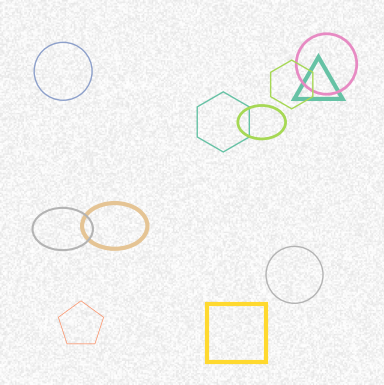[{"shape": "triangle", "thickness": 3, "radius": 0.36, "center": [0.827, 0.779]}, {"shape": "hexagon", "thickness": 1, "radius": 0.39, "center": [0.58, 0.683]}, {"shape": "pentagon", "thickness": 0.5, "radius": 0.31, "center": [0.21, 0.157]}, {"shape": "circle", "thickness": 1, "radius": 0.38, "center": [0.164, 0.815]}, {"shape": "circle", "thickness": 2, "radius": 0.39, "center": [0.848, 0.834]}, {"shape": "hexagon", "thickness": 1, "radius": 0.32, "center": [0.758, 0.781]}, {"shape": "oval", "thickness": 2, "radius": 0.31, "center": [0.68, 0.683]}, {"shape": "square", "thickness": 3, "radius": 0.38, "center": [0.614, 0.135]}, {"shape": "oval", "thickness": 3, "radius": 0.42, "center": [0.298, 0.413]}, {"shape": "oval", "thickness": 1.5, "radius": 0.39, "center": [0.163, 0.405]}, {"shape": "circle", "thickness": 1, "radius": 0.37, "center": [0.765, 0.286]}]